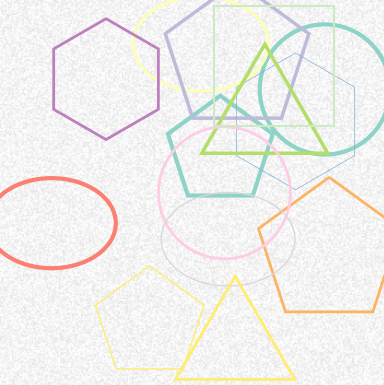[{"shape": "pentagon", "thickness": 3, "radius": 0.72, "center": [0.572, 0.608]}, {"shape": "circle", "thickness": 3, "radius": 0.85, "center": [0.844, 0.768]}, {"shape": "oval", "thickness": 2, "radius": 0.88, "center": [0.521, 0.886]}, {"shape": "pentagon", "thickness": 2.5, "radius": 0.98, "center": [0.616, 0.852]}, {"shape": "oval", "thickness": 3, "radius": 0.84, "center": [0.134, 0.42]}, {"shape": "hexagon", "thickness": 0.5, "radius": 0.89, "center": [0.768, 0.685]}, {"shape": "pentagon", "thickness": 2, "radius": 0.97, "center": [0.855, 0.346]}, {"shape": "triangle", "thickness": 2.5, "radius": 0.94, "center": [0.688, 0.696]}, {"shape": "circle", "thickness": 2, "radius": 0.86, "center": [0.583, 0.499]}, {"shape": "oval", "thickness": 1, "radius": 0.87, "center": [0.592, 0.379]}, {"shape": "hexagon", "thickness": 2, "radius": 0.78, "center": [0.275, 0.794]}, {"shape": "square", "thickness": 1.5, "radius": 0.78, "center": [0.712, 0.829]}, {"shape": "triangle", "thickness": 2, "radius": 0.89, "center": [0.611, 0.104]}, {"shape": "pentagon", "thickness": 1, "radius": 0.74, "center": [0.389, 0.161]}]